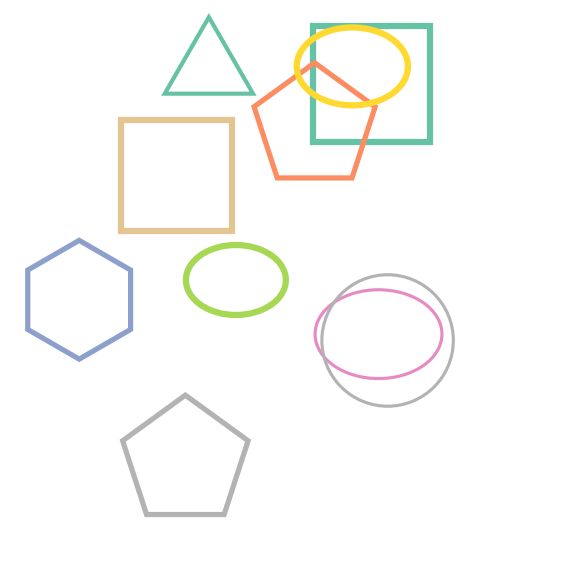[{"shape": "triangle", "thickness": 2, "radius": 0.44, "center": [0.362, 0.881]}, {"shape": "square", "thickness": 3, "radius": 0.5, "center": [0.643, 0.854]}, {"shape": "pentagon", "thickness": 2.5, "radius": 0.55, "center": [0.545, 0.78]}, {"shape": "hexagon", "thickness": 2.5, "radius": 0.51, "center": [0.137, 0.48]}, {"shape": "oval", "thickness": 1.5, "radius": 0.55, "center": [0.655, 0.421]}, {"shape": "oval", "thickness": 3, "radius": 0.43, "center": [0.408, 0.514]}, {"shape": "oval", "thickness": 3, "radius": 0.48, "center": [0.61, 0.884]}, {"shape": "square", "thickness": 3, "radius": 0.48, "center": [0.306, 0.695]}, {"shape": "pentagon", "thickness": 2.5, "radius": 0.57, "center": [0.321, 0.201]}, {"shape": "circle", "thickness": 1.5, "radius": 0.57, "center": [0.671, 0.41]}]